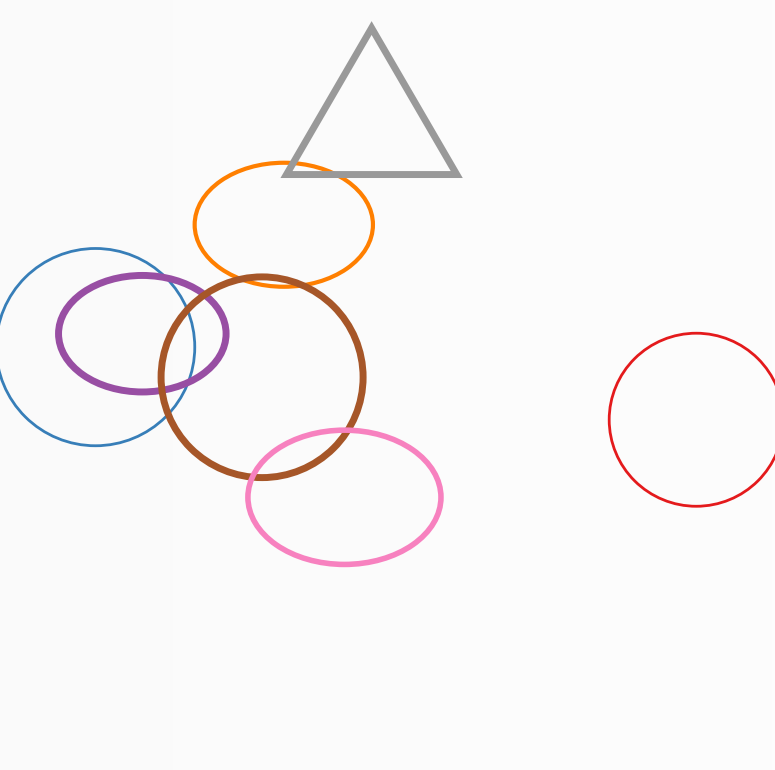[{"shape": "circle", "thickness": 1, "radius": 0.56, "center": [0.898, 0.455]}, {"shape": "circle", "thickness": 1, "radius": 0.64, "center": [0.123, 0.549]}, {"shape": "oval", "thickness": 2.5, "radius": 0.54, "center": [0.184, 0.567]}, {"shape": "oval", "thickness": 1.5, "radius": 0.58, "center": [0.366, 0.708]}, {"shape": "circle", "thickness": 2.5, "radius": 0.65, "center": [0.338, 0.51]}, {"shape": "oval", "thickness": 2, "radius": 0.62, "center": [0.444, 0.354]}, {"shape": "triangle", "thickness": 2.5, "radius": 0.63, "center": [0.479, 0.837]}]